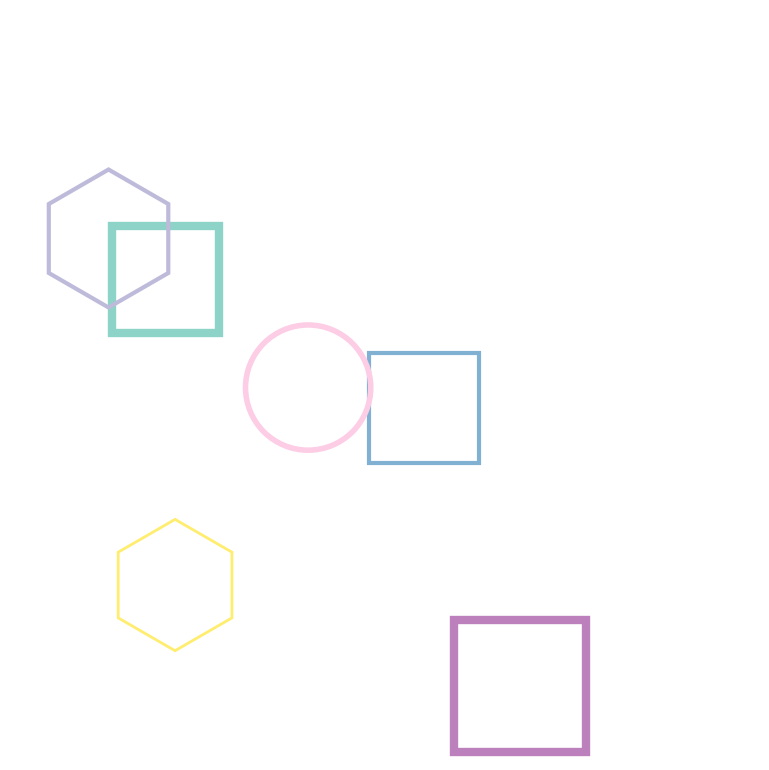[{"shape": "square", "thickness": 3, "radius": 0.35, "center": [0.215, 0.637]}, {"shape": "hexagon", "thickness": 1.5, "radius": 0.45, "center": [0.141, 0.69]}, {"shape": "square", "thickness": 1.5, "radius": 0.36, "center": [0.551, 0.47]}, {"shape": "circle", "thickness": 2, "radius": 0.41, "center": [0.4, 0.497]}, {"shape": "square", "thickness": 3, "radius": 0.43, "center": [0.675, 0.11]}, {"shape": "hexagon", "thickness": 1, "radius": 0.43, "center": [0.227, 0.24]}]